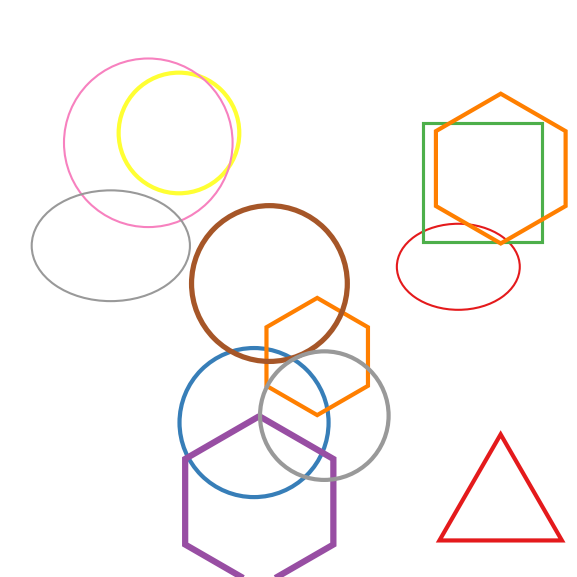[{"shape": "oval", "thickness": 1, "radius": 0.53, "center": [0.794, 0.537]}, {"shape": "triangle", "thickness": 2, "radius": 0.61, "center": [0.867, 0.125]}, {"shape": "circle", "thickness": 2, "radius": 0.65, "center": [0.44, 0.267]}, {"shape": "square", "thickness": 1.5, "radius": 0.52, "center": [0.836, 0.683]}, {"shape": "hexagon", "thickness": 3, "radius": 0.74, "center": [0.449, 0.13]}, {"shape": "hexagon", "thickness": 2, "radius": 0.51, "center": [0.549, 0.382]}, {"shape": "hexagon", "thickness": 2, "radius": 0.65, "center": [0.867, 0.707]}, {"shape": "circle", "thickness": 2, "radius": 0.52, "center": [0.31, 0.769]}, {"shape": "circle", "thickness": 2.5, "radius": 0.67, "center": [0.467, 0.508]}, {"shape": "circle", "thickness": 1, "radius": 0.73, "center": [0.257, 0.752]}, {"shape": "circle", "thickness": 2, "radius": 0.56, "center": [0.562, 0.279]}, {"shape": "oval", "thickness": 1, "radius": 0.69, "center": [0.192, 0.574]}]